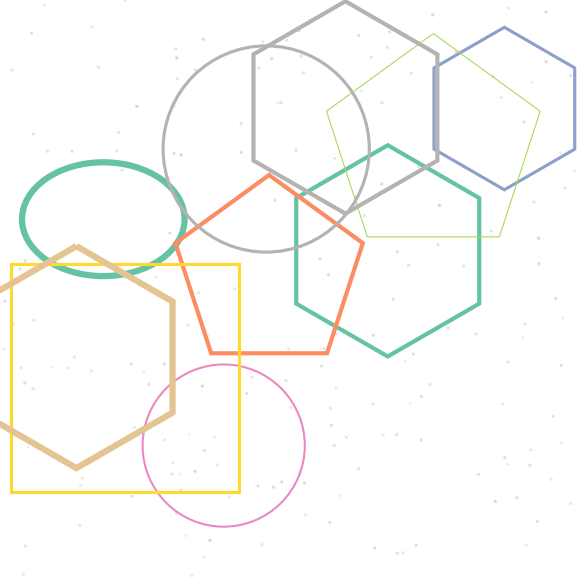[{"shape": "hexagon", "thickness": 2, "radius": 0.91, "center": [0.671, 0.565]}, {"shape": "oval", "thickness": 3, "radius": 0.7, "center": [0.179, 0.62]}, {"shape": "pentagon", "thickness": 2, "radius": 0.85, "center": [0.466, 0.525]}, {"shape": "hexagon", "thickness": 1.5, "radius": 0.7, "center": [0.873, 0.811]}, {"shape": "circle", "thickness": 1, "radius": 0.7, "center": [0.387, 0.228]}, {"shape": "pentagon", "thickness": 0.5, "radius": 0.97, "center": [0.75, 0.746]}, {"shape": "square", "thickness": 1.5, "radius": 0.99, "center": [0.217, 0.344]}, {"shape": "hexagon", "thickness": 3, "radius": 0.96, "center": [0.132, 0.381]}, {"shape": "hexagon", "thickness": 2, "radius": 0.92, "center": [0.598, 0.813]}, {"shape": "circle", "thickness": 1.5, "radius": 0.89, "center": [0.461, 0.741]}]